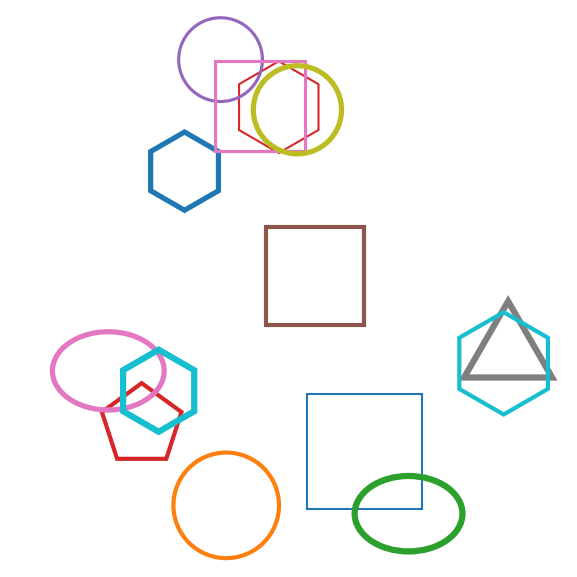[{"shape": "square", "thickness": 1, "radius": 0.5, "center": [0.631, 0.217]}, {"shape": "hexagon", "thickness": 2.5, "radius": 0.34, "center": [0.32, 0.703]}, {"shape": "circle", "thickness": 2, "radius": 0.46, "center": [0.392, 0.124]}, {"shape": "oval", "thickness": 3, "radius": 0.47, "center": [0.707, 0.11]}, {"shape": "pentagon", "thickness": 2, "radius": 0.36, "center": [0.245, 0.263]}, {"shape": "hexagon", "thickness": 1, "radius": 0.4, "center": [0.483, 0.814]}, {"shape": "circle", "thickness": 1.5, "radius": 0.36, "center": [0.382, 0.896]}, {"shape": "square", "thickness": 2, "radius": 0.42, "center": [0.546, 0.521]}, {"shape": "oval", "thickness": 2.5, "radius": 0.48, "center": [0.188, 0.357]}, {"shape": "square", "thickness": 1.5, "radius": 0.39, "center": [0.45, 0.815]}, {"shape": "triangle", "thickness": 3, "radius": 0.44, "center": [0.88, 0.389]}, {"shape": "circle", "thickness": 2.5, "radius": 0.38, "center": [0.515, 0.809]}, {"shape": "hexagon", "thickness": 2, "radius": 0.44, "center": [0.872, 0.37]}, {"shape": "hexagon", "thickness": 3, "radius": 0.36, "center": [0.275, 0.323]}]